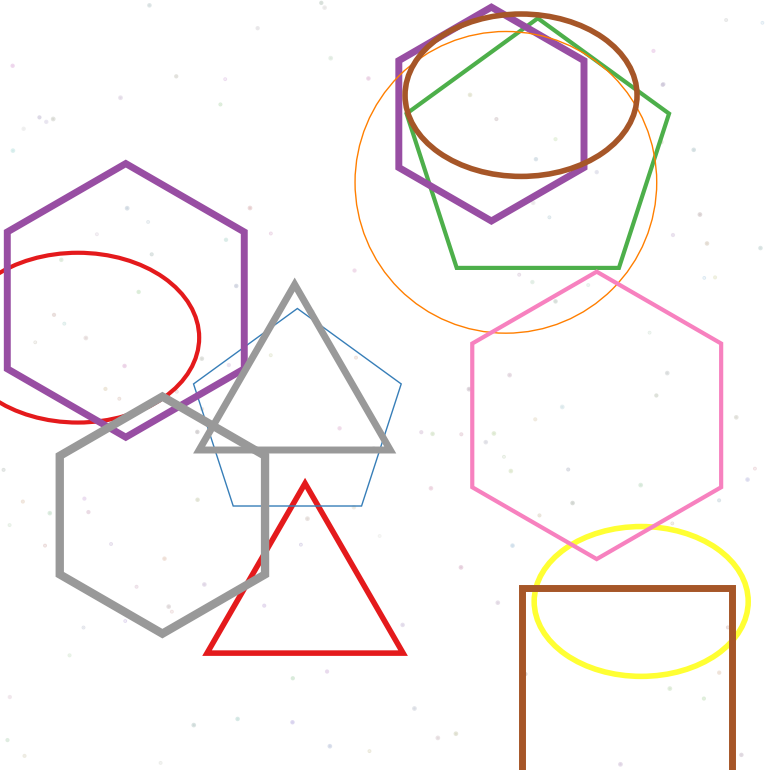[{"shape": "oval", "thickness": 1.5, "radius": 0.79, "center": [0.101, 0.561]}, {"shape": "triangle", "thickness": 2, "radius": 0.73, "center": [0.396, 0.225]}, {"shape": "pentagon", "thickness": 0.5, "radius": 0.71, "center": [0.386, 0.458]}, {"shape": "pentagon", "thickness": 1.5, "radius": 0.9, "center": [0.698, 0.797]}, {"shape": "hexagon", "thickness": 2.5, "radius": 0.69, "center": [0.638, 0.852]}, {"shape": "hexagon", "thickness": 2.5, "radius": 0.89, "center": [0.163, 0.61]}, {"shape": "circle", "thickness": 0.5, "radius": 0.98, "center": [0.657, 0.763]}, {"shape": "oval", "thickness": 2, "radius": 0.69, "center": [0.833, 0.219]}, {"shape": "oval", "thickness": 2, "radius": 0.75, "center": [0.677, 0.876]}, {"shape": "square", "thickness": 2.5, "radius": 0.68, "center": [0.814, 0.1]}, {"shape": "hexagon", "thickness": 1.5, "radius": 0.93, "center": [0.775, 0.461]}, {"shape": "triangle", "thickness": 2.5, "radius": 0.72, "center": [0.383, 0.487]}, {"shape": "hexagon", "thickness": 3, "radius": 0.77, "center": [0.211, 0.331]}]